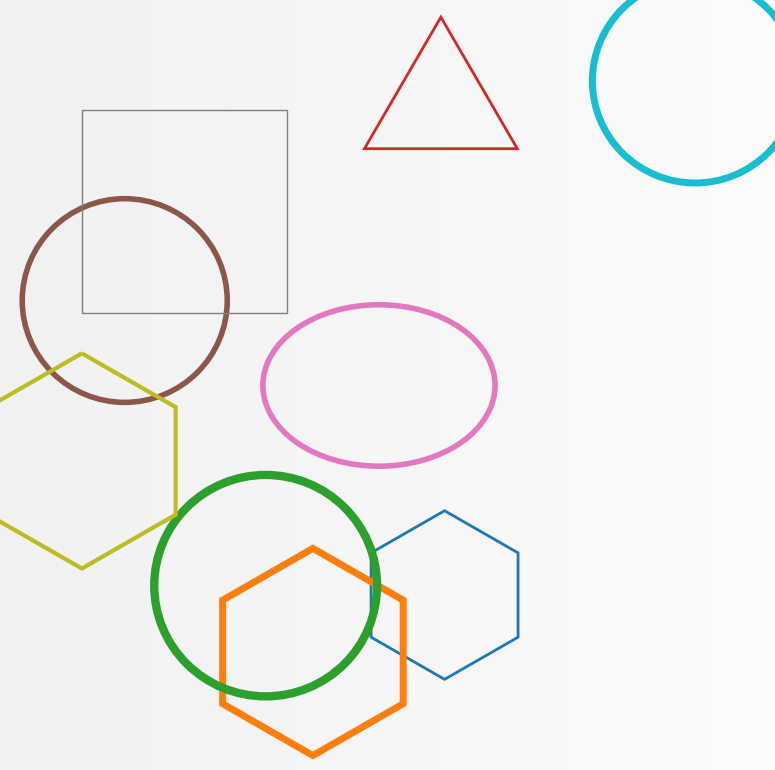[{"shape": "hexagon", "thickness": 1, "radius": 0.55, "center": [0.574, 0.227]}, {"shape": "hexagon", "thickness": 2.5, "radius": 0.67, "center": [0.404, 0.153]}, {"shape": "circle", "thickness": 3, "radius": 0.72, "center": [0.343, 0.239]}, {"shape": "triangle", "thickness": 1, "radius": 0.57, "center": [0.569, 0.864]}, {"shape": "circle", "thickness": 2, "radius": 0.66, "center": [0.161, 0.61]}, {"shape": "oval", "thickness": 2, "radius": 0.75, "center": [0.489, 0.499]}, {"shape": "square", "thickness": 0.5, "radius": 0.66, "center": [0.238, 0.725]}, {"shape": "hexagon", "thickness": 1.5, "radius": 0.7, "center": [0.106, 0.401]}, {"shape": "circle", "thickness": 2.5, "radius": 0.66, "center": [0.897, 0.895]}]